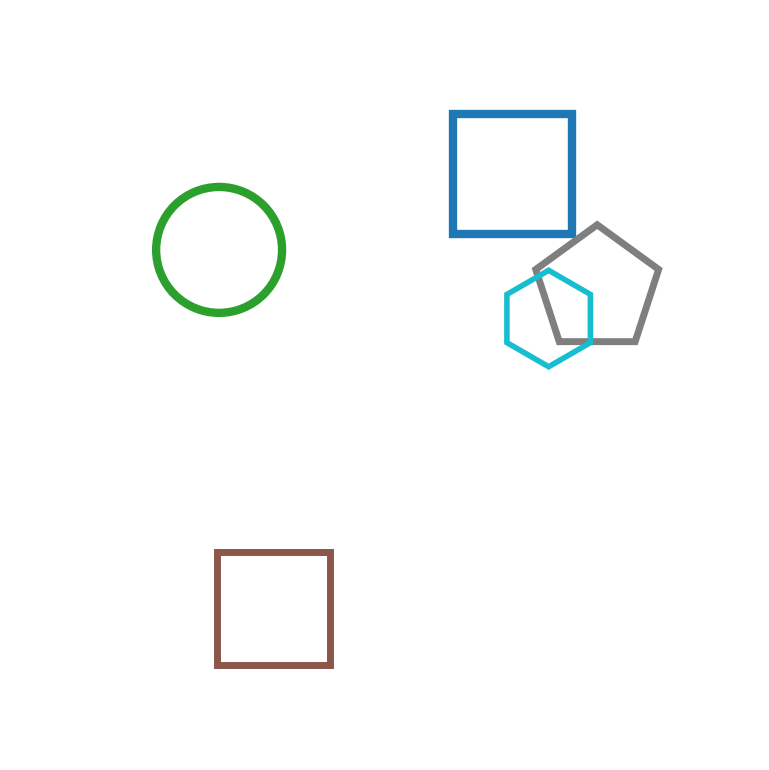[{"shape": "square", "thickness": 3, "radius": 0.39, "center": [0.666, 0.774]}, {"shape": "circle", "thickness": 3, "radius": 0.41, "center": [0.285, 0.675]}, {"shape": "square", "thickness": 2.5, "radius": 0.37, "center": [0.355, 0.209]}, {"shape": "pentagon", "thickness": 2.5, "radius": 0.42, "center": [0.776, 0.624]}, {"shape": "hexagon", "thickness": 2, "radius": 0.31, "center": [0.713, 0.586]}]